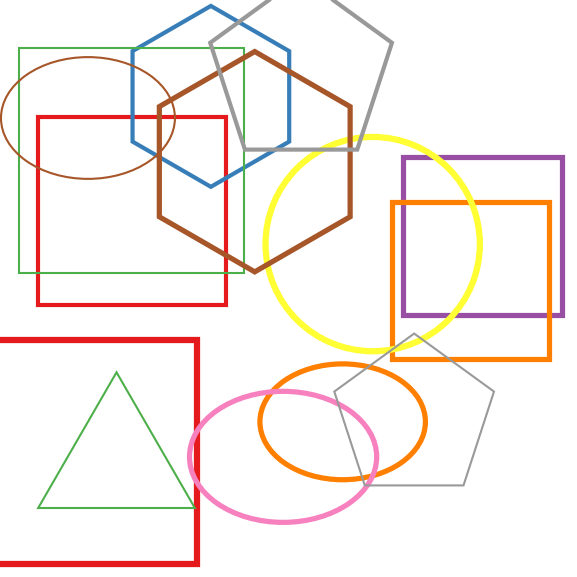[{"shape": "square", "thickness": 3, "radius": 0.97, "center": [0.148, 0.216]}, {"shape": "square", "thickness": 2, "radius": 0.81, "center": [0.229, 0.634]}, {"shape": "hexagon", "thickness": 2, "radius": 0.78, "center": [0.365, 0.832]}, {"shape": "triangle", "thickness": 1, "radius": 0.78, "center": [0.202, 0.198]}, {"shape": "square", "thickness": 1, "radius": 0.97, "center": [0.228, 0.722]}, {"shape": "square", "thickness": 2.5, "radius": 0.68, "center": [0.835, 0.59]}, {"shape": "oval", "thickness": 2.5, "radius": 0.72, "center": [0.593, 0.269]}, {"shape": "square", "thickness": 2.5, "radius": 0.68, "center": [0.815, 0.513]}, {"shape": "circle", "thickness": 3, "radius": 0.93, "center": [0.645, 0.576]}, {"shape": "hexagon", "thickness": 2.5, "radius": 0.95, "center": [0.441, 0.719]}, {"shape": "oval", "thickness": 1, "radius": 0.75, "center": [0.152, 0.795]}, {"shape": "oval", "thickness": 2.5, "radius": 0.81, "center": [0.49, 0.208]}, {"shape": "pentagon", "thickness": 1, "radius": 0.73, "center": [0.717, 0.276]}, {"shape": "pentagon", "thickness": 2, "radius": 0.83, "center": [0.521, 0.874]}]